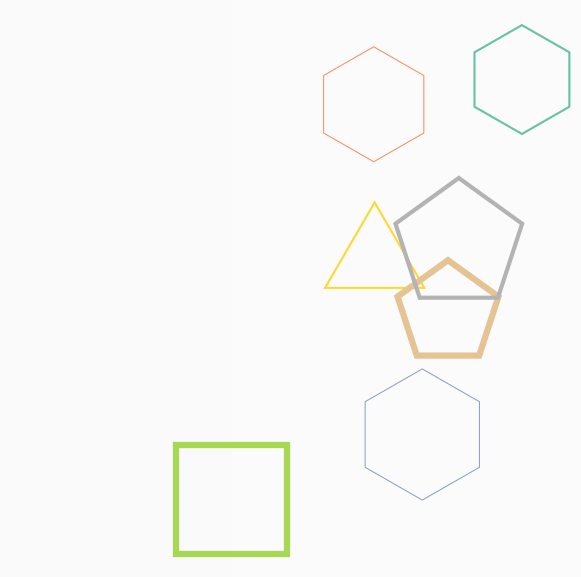[{"shape": "hexagon", "thickness": 1, "radius": 0.47, "center": [0.898, 0.861]}, {"shape": "hexagon", "thickness": 0.5, "radius": 0.5, "center": [0.643, 0.819]}, {"shape": "hexagon", "thickness": 0.5, "radius": 0.57, "center": [0.727, 0.247]}, {"shape": "square", "thickness": 3, "radius": 0.48, "center": [0.398, 0.134]}, {"shape": "triangle", "thickness": 1, "radius": 0.49, "center": [0.645, 0.55]}, {"shape": "pentagon", "thickness": 3, "radius": 0.46, "center": [0.771, 0.457]}, {"shape": "pentagon", "thickness": 2, "radius": 0.57, "center": [0.789, 0.576]}]